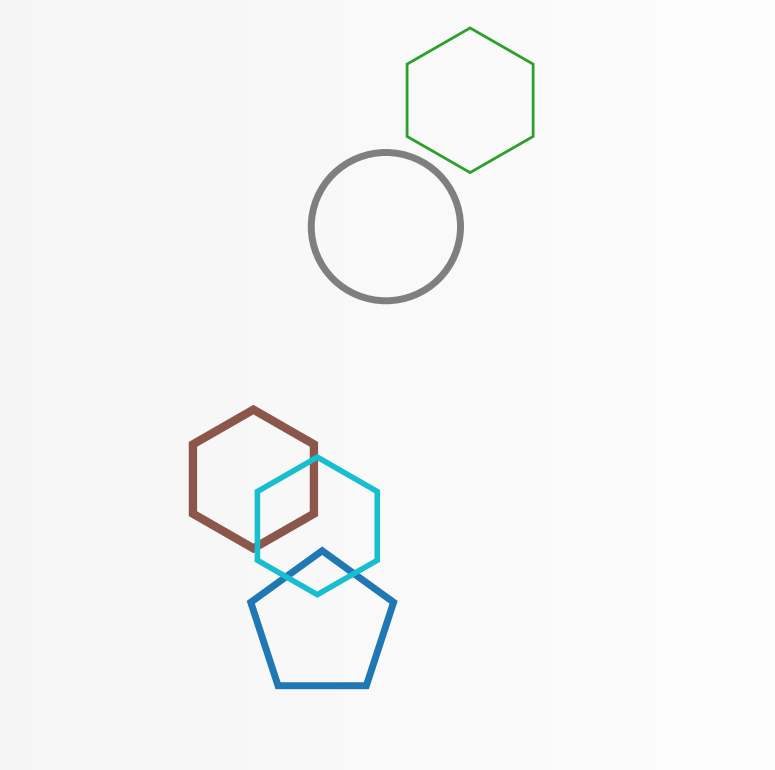[{"shape": "pentagon", "thickness": 2.5, "radius": 0.48, "center": [0.416, 0.188]}, {"shape": "hexagon", "thickness": 1, "radius": 0.47, "center": [0.607, 0.87]}, {"shape": "hexagon", "thickness": 3, "radius": 0.45, "center": [0.327, 0.378]}, {"shape": "circle", "thickness": 2.5, "radius": 0.48, "center": [0.498, 0.706]}, {"shape": "hexagon", "thickness": 2, "radius": 0.45, "center": [0.409, 0.317]}]